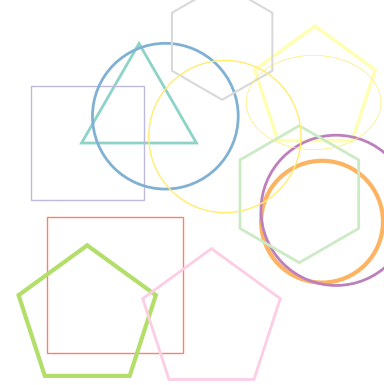[{"shape": "triangle", "thickness": 2, "radius": 0.86, "center": [0.361, 0.715]}, {"shape": "pentagon", "thickness": 2.5, "radius": 0.82, "center": [0.818, 0.768]}, {"shape": "square", "thickness": 1, "radius": 0.74, "center": [0.228, 0.628]}, {"shape": "square", "thickness": 1, "radius": 0.89, "center": [0.299, 0.259]}, {"shape": "circle", "thickness": 2, "radius": 0.95, "center": [0.429, 0.698]}, {"shape": "circle", "thickness": 3, "radius": 0.79, "center": [0.836, 0.424]}, {"shape": "pentagon", "thickness": 3, "radius": 0.94, "center": [0.227, 0.175]}, {"shape": "pentagon", "thickness": 2, "radius": 0.94, "center": [0.549, 0.166]}, {"shape": "hexagon", "thickness": 1.5, "radius": 0.75, "center": [0.577, 0.891]}, {"shape": "circle", "thickness": 2, "radius": 0.98, "center": [0.873, 0.454]}, {"shape": "hexagon", "thickness": 2, "radius": 0.89, "center": [0.777, 0.496]}, {"shape": "circle", "thickness": 1, "radius": 0.99, "center": [0.584, 0.645]}, {"shape": "oval", "thickness": 0.5, "radius": 0.87, "center": [0.814, 0.734]}]